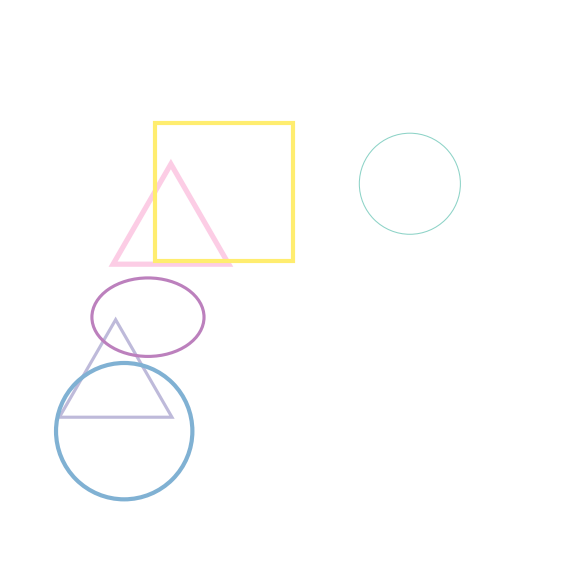[{"shape": "circle", "thickness": 0.5, "radius": 0.44, "center": [0.71, 0.681]}, {"shape": "triangle", "thickness": 1.5, "radius": 0.56, "center": [0.2, 0.333]}, {"shape": "circle", "thickness": 2, "radius": 0.59, "center": [0.215, 0.253]}, {"shape": "triangle", "thickness": 2.5, "radius": 0.58, "center": [0.296, 0.599]}, {"shape": "oval", "thickness": 1.5, "radius": 0.49, "center": [0.256, 0.45]}, {"shape": "square", "thickness": 2, "radius": 0.6, "center": [0.388, 0.667]}]